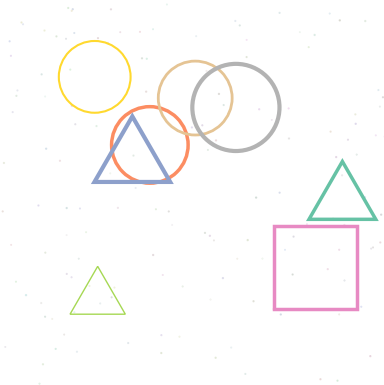[{"shape": "triangle", "thickness": 2.5, "radius": 0.5, "center": [0.889, 0.48]}, {"shape": "circle", "thickness": 2.5, "radius": 0.5, "center": [0.389, 0.624]}, {"shape": "triangle", "thickness": 3, "radius": 0.57, "center": [0.344, 0.584]}, {"shape": "square", "thickness": 2.5, "radius": 0.54, "center": [0.819, 0.305]}, {"shape": "triangle", "thickness": 1, "radius": 0.41, "center": [0.254, 0.225]}, {"shape": "circle", "thickness": 1.5, "radius": 0.47, "center": [0.246, 0.8]}, {"shape": "circle", "thickness": 2, "radius": 0.48, "center": [0.507, 0.745]}, {"shape": "circle", "thickness": 3, "radius": 0.57, "center": [0.613, 0.721]}]